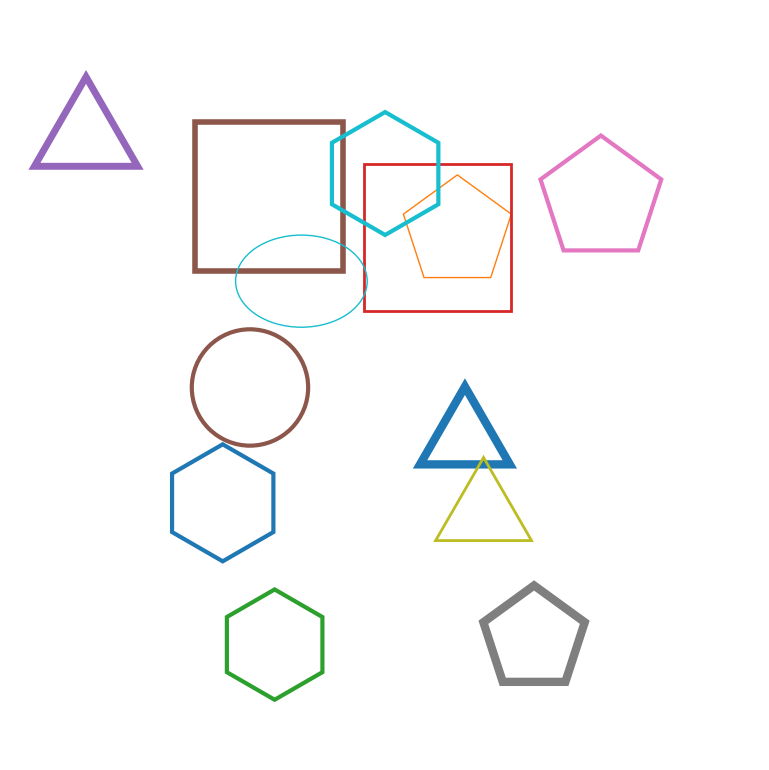[{"shape": "hexagon", "thickness": 1.5, "radius": 0.38, "center": [0.289, 0.347]}, {"shape": "triangle", "thickness": 3, "radius": 0.34, "center": [0.604, 0.431]}, {"shape": "pentagon", "thickness": 0.5, "radius": 0.37, "center": [0.594, 0.699]}, {"shape": "hexagon", "thickness": 1.5, "radius": 0.36, "center": [0.357, 0.163]}, {"shape": "square", "thickness": 1, "radius": 0.48, "center": [0.568, 0.692]}, {"shape": "triangle", "thickness": 2.5, "radius": 0.39, "center": [0.112, 0.823]}, {"shape": "circle", "thickness": 1.5, "radius": 0.38, "center": [0.325, 0.497]}, {"shape": "square", "thickness": 2, "radius": 0.48, "center": [0.349, 0.745]}, {"shape": "pentagon", "thickness": 1.5, "radius": 0.41, "center": [0.78, 0.742]}, {"shape": "pentagon", "thickness": 3, "radius": 0.35, "center": [0.694, 0.17]}, {"shape": "triangle", "thickness": 1, "radius": 0.36, "center": [0.628, 0.334]}, {"shape": "oval", "thickness": 0.5, "radius": 0.43, "center": [0.391, 0.635]}, {"shape": "hexagon", "thickness": 1.5, "radius": 0.4, "center": [0.5, 0.775]}]